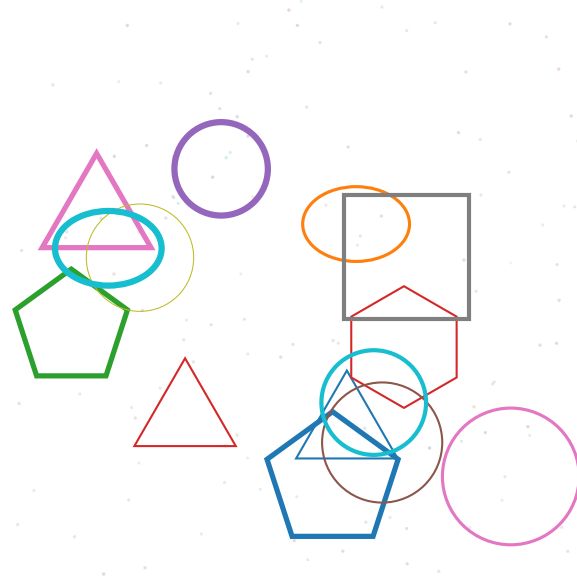[{"shape": "triangle", "thickness": 1, "radius": 0.51, "center": [0.601, 0.256]}, {"shape": "pentagon", "thickness": 2.5, "radius": 0.6, "center": [0.576, 0.167]}, {"shape": "oval", "thickness": 1.5, "radius": 0.46, "center": [0.617, 0.611]}, {"shape": "pentagon", "thickness": 2.5, "radius": 0.51, "center": [0.123, 0.431]}, {"shape": "triangle", "thickness": 1, "radius": 0.51, "center": [0.32, 0.277]}, {"shape": "hexagon", "thickness": 1, "radius": 0.53, "center": [0.699, 0.398]}, {"shape": "circle", "thickness": 3, "radius": 0.4, "center": [0.383, 0.707]}, {"shape": "circle", "thickness": 1, "radius": 0.52, "center": [0.662, 0.233]}, {"shape": "circle", "thickness": 1.5, "radius": 0.59, "center": [0.884, 0.174]}, {"shape": "triangle", "thickness": 2.5, "radius": 0.54, "center": [0.167, 0.625]}, {"shape": "square", "thickness": 2, "radius": 0.54, "center": [0.704, 0.554]}, {"shape": "circle", "thickness": 0.5, "radius": 0.46, "center": [0.242, 0.553]}, {"shape": "circle", "thickness": 2, "radius": 0.45, "center": [0.647, 0.302]}, {"shape": "oval", "thickness": 3, "radius": 0.46, "center": [0.188, 0.569]}]